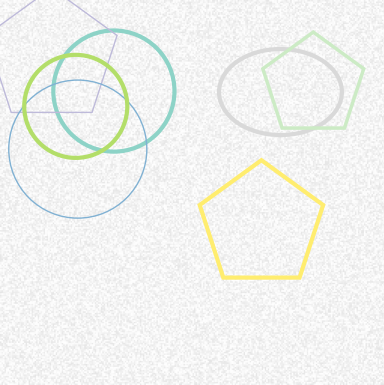[{"shape": "circle", "thickness": 3, "radius": 0.79, "center": [0.296, 0.763]}, {"shape": "pentagon", "thickness": 1, "radius": 0.89, "center": [0.134, 0.853]}, {"shape": "circle", "thickness": 1, "radius": 0.9, "center": [0.202, 0.613]}, {"shape": "circle", "thickness": 3, "radius": 0.67, "center": [0.197, 0.724]}, {"shape": "oval", "thickness": 3, "radius": 0.8, "center": [0.728, 0.761]}, {"shape": "pentagon", "thickness": 2.5, "radius": 0.69, "center": [0.814, 0.779]}, {"shape": "pentagon", "thickness": 3, "radius": 0.84, "center": [0.679, 0.415]}]